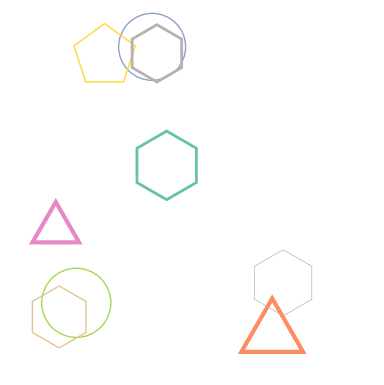[{"shape": "hexagon", "thickness": 2, "radius": 0.45, "center": [0.433, 0.57]}, {"shape": "triangle", "thickness": 3, "radius": 0.46, "center": [0.707, 0.132]}, {"shape": "circle", "thickness": 1, "radius": 0.43, "center": [0.395, 0.878]}, {"shape": "triangle", "thickness": 3, "radius": 0.35, "center": [0.145, 0.405]}, {"shape": "circle", "thickness": 1, "radius": 0.45, "center": [0.198, 0.213]}, {"shape": "pentagon", "thickness": 1, "radius": 0.42, "center": [0.272, 0.855]}, {"shape": "hexagon", "thickness": 1, "radius": 0.4, "center": [0.154, 0.177]}, {"shape": "hexagon", "thickness": 0.5, "radius": 0.43, "center": [0.736, 0.266]}, {"shape": "hexagon", "thickness": 2, "radius": 0.37, "center": [0.408, 0.861]}]